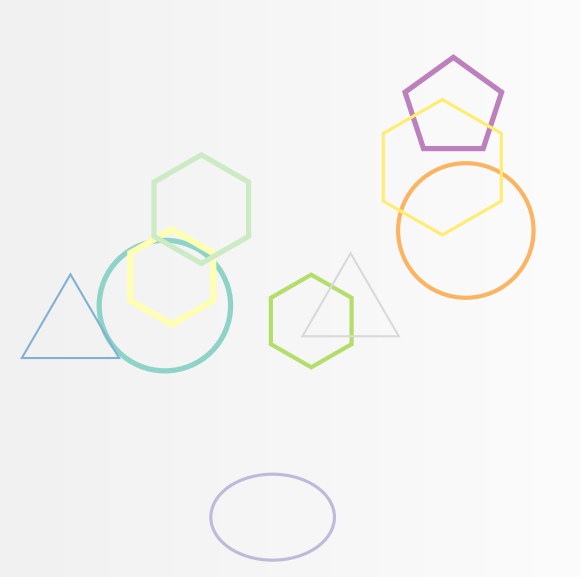[{"shape": "circle", "thickness": 2.5, "radius": 0.57, "center": [0.284, 0.47]}, {"shape": "hexagon", "thickness": 3, "radius": 0.41, "center": [0.296, 0.52]}, {"shape": "oval", "thickness": 1.5, "radius": 0.53, "center": [0.469, 0.104]}, {"shape": "triangle", "thickness": 1, "radius": 0.48, "center": [0.121, 0.427]}, {"shape": "circle", "thickness": 2, "radius": 0.58, "center": [0.801, 0.6]}, {"shape": "hexagon", "thickness": 2, "radius": 0.4, "center": [0.535, 0.443]}, {"shape": "triangle", "thickness": 1, "radius": 0.48, "center": [0.603, 0.465]}, {"shape": "pentagon", "thickness": 2.5, "radius": 0.44, "center": [0.78, 0.812]}, {"shape": "hexagon", "thickness": 2.5, "radius": 0.47, "center": [0.346, 0.637]}, {"shape": "hexagon", "thickness": 1.5, "radius": 0.59, "center": [0.761, 0.71]}]